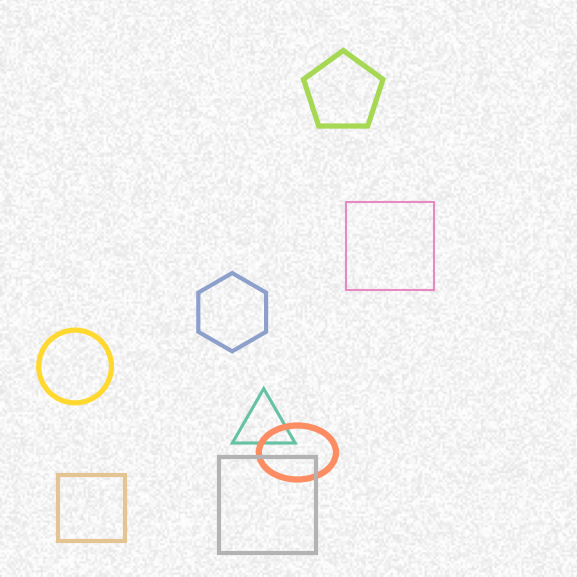[{"shape": "triangle", "thickness": 1.5, "radius": 0.31, "center": [0.457, 0.263]}, {"shape": "oval", "thickness": 3, "radius": 0.33, "center": [0.515, 0.216]}, {"shape": "hexagon", "thickness": 2, "radius": 0.34, "center": [0.402, 0.459]}, {"shape": "square", "thickness": 1, "radius": 0.38, "center": [0.676, 0.574]}, {"shape": "pentagon", "thickness": 2.5, "radius": 0.36, "center": [0.594, 0.839]}, {"shape": "circle", "thickness": 2.5, "radius": 0.31, "center": [0.13, 0.365]}, {"shape": "square", "thickness": 2, "radius": 0.29, "center": [0.158, 0.12]}, {"shape": "square", "thickness": 2, "radius": 0.42, "center": [0.463, 0.125]}]